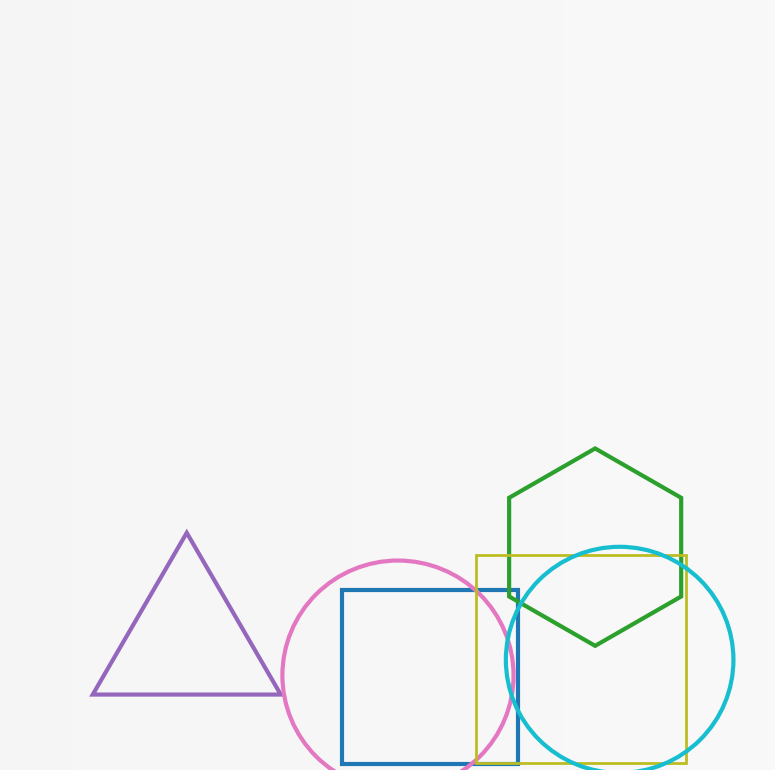[{"shape": "square", "thickness": 1.5, "radius": 0.57, "center": [0.554, 0.121]}, {"shape": "hexagon", "thickness": 1.5, "radius": 0.64, "center": [0.768, 0.289]}, {"shape": "triangle", "thickness": 1.5, "radius": 0.7, "center": [0.241, 0.168]}, {"shape": "circle", "thickness": 1.5, "radius": 0.75, "center": [0.514, 0.123]}, {"shape": "square", "thickness": 1, "radius": 0.68, "center": [0.749, 0.144]}, {"shape": "circle", "thickness": 1.5, "radius": 0.73, "center": [0.8, 0.143]}]